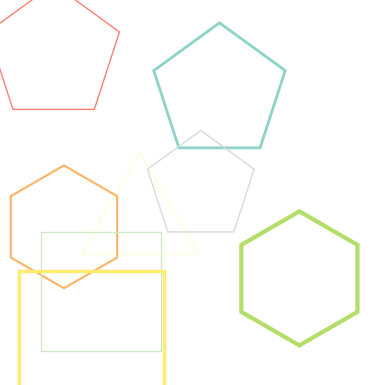[{"shape": "pentagon", "thickness": 2, "radius": 0.9, "center": [0.57, 0.761]}, {"shape": "triangle", "thickness": 0.5, "radius": 0.88, "center": [0.363, 0.428]}, {"shape": "pentagon", "thickness": 1, "radius": 0.9, "center": [0.139, 0.861]}, {"shape": "hexagon", "thickness": 1.5, "radius": 0.8, "center": [0.166, 0.411]}, {"shape": "hexagon", "thickness": 3, "radius": 0.87, "center": [0.778, 0.277]}, {"shape": "pentagon", "thickness": 1, "radius": 0.73, "center": [0.522, 0.515]}, {"shape": "square", "thickness": 1, "radius": 0.78, "center": [0.262, 0.242]}, {"shape": "square", "thickness": 2.5, "radius": 0.94, "center": [0.237, 0.108]}]